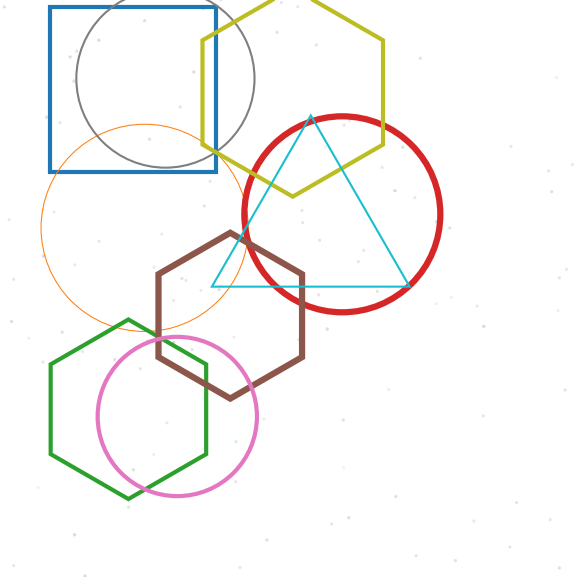[{"shape": "square", "thickness": 2, "radius": 0.72, "center": [0.23, 0.844]}, {"shape": "circle", "thickness": 0.5, "radius": 0.9, "center": [0.25, 0.605]}, {"shape": "hexagon", "thickness": 2, "radius": 0.78, "center": [0.222, 0.29]}, {"shape": "circle", "thickness": 3, "radius": 0.85, "center": [0.593, 0.628]}, {"shape": "hexagon", "thickness": 3, "radius": 0.72, "center": [0.399, 0.453]}, {"shape": "circle", "thickness": 2, "radius": 0.69, "center": [0.307, 0.278]}, {"shape": "circle", "thickness": 1, "radius": 0.77, "center": [0.286, 0.863]}, {"shape": "hexagon", "thickness": 2, "radius": 0.9, "center": [0.507, 0.839]}, {"shape": "triangle", "thickness": 1, "radius": 0.99, "center": [0.538, 0.602]}]